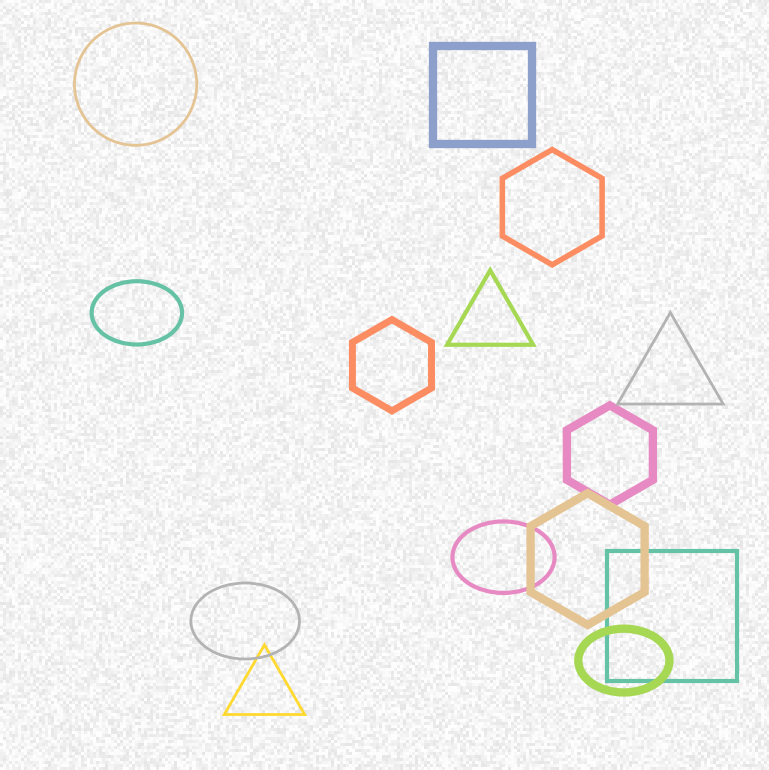[{"shape": "square", "thickness": 1.5, "radius": 0.42, "center": [0.873, 0.2]}, {"shape": "oval", "thickness": 1.5, "radius": 0.29, "center": [0.178, 0.594]}, {"shape": "hexagon", "thickness": 2, "radius": 0.37, "center": [0.717, 0.731]}, {"shape": "hexagon", "thickness": 2.5, "radius": 0.3, "center": [0.509, 0.526]}, {"shape": "square", "thickness": 3, "radius": 0.32, "center": [0.626, 0.877]}, {"shape": "oval", "thickness": 1.5, "radius": 0.33, "center": [0.654, 0.276]}, {"shape": "hexagon", "thickness": 3, "radius": 0.32, "center": [0.792, 0.409]}, {"shape": "triangle", "thickness": 1.5, "radius": 0.32, "center": [0.637, 0.585]}, {"shape": "oval", "thickness": 3, "radius": 0.3, "center": [0.81, 0.142]}, {"shape": "triangle", "thickness": 1, "radius": 0.3, "center": [0.343, 0.102]}, {"shape": "circle", "thickness": 1, "radius": 0.4, "center": [0.176, 0.891]}, {"shape": "hexagon", "thickness": 3, "radius": 0.43, "center": [0.763, 0.274]}, {"shape": "oval", "thickness": 1, "radius": 0.35, "center": [0.318, 0.193]}, {"shape": "triangle", "thickness": 1, "radius": 0.4, "center": [0.871, 0.515]}]